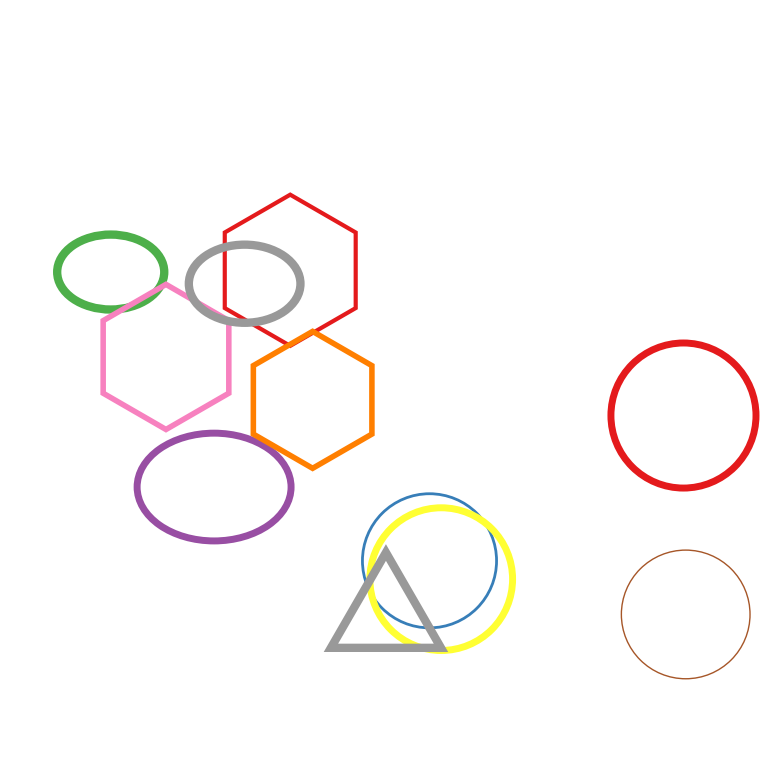[{"shape": "circle", "thickness": 2.5, "radius": 0.47, "center": [0.888, 0.46]}, {"shape": "hexagon", "thickness": 1.5, "radius": 0.49, "center": [0.377, 0.649]}, {"shape": "circle", "thickness": 1, "radius": 0.44, "center": [0.558, 0.272]}, {"shape": "oval", "thickness": 3, "radius": 0.35, "center": [0.144, 0.647]}, {"shape": "oval", "thickness": 2.5, "radius": 0.5, "center": [0.278, 0.367]}, {"shape": "hexagon", "thickness": 2, "radius": 0.44, "center": [0.406, 0.481]}, {"shape": "circle", "thickness": 2.5, "radius": 0.46, "center": [0.573, 0.248]}, {"shape": "circle", "thickness": 0.5, "radius": 0.42, "center": [0.891, 0.202]}, {"shape": "hexagon", "thickness": 2, "radius": 0.47, "center": [0.216, 0.536]}, {"shape": "oval", "thickness": 3, "radius": 0.36, "center": [0.318, 0.632]}, {"shape": "triangle", "thickness": 3, "radius": 0.41, "center": [0.501, 0.2]}]